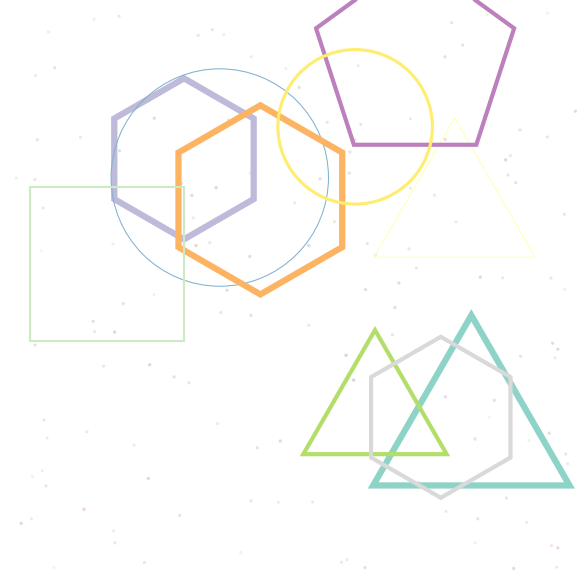[{"shape": "triangle", "thickness": 3, "radius": 0.98, "center": [0.816, 0.257]}, {"shape": "triangle", "thickness": 0.5, "radius": 0.8, "center": [0.787, 0.634]}, {"shape": "hexagon", "thickness": 3, "radius": 0.7, "center": [0.319, 0.724]}, {"shape": "circle", "thickness": 0.5, "radius": 0.94, "center": [0.381, 0.692]}, {"shape": "hexagon", "thickness": 3, "radius": 0.82, "center": [0.451, 0.653]}, {"shape": "triangle", "thickness": 2, "radius": 0.72, "center": [0.649, 0.284]}, {"shape": "hexagon", "thickness": 2, "radius": 0.7, "center": [0.763, 0.277]}, {"shape": "pentagon", "thickness": 2, "radius": 0.9, "center": [0.719, 0.894]}, {"shape": "square", "thickness": 1, "radius": 0.67, "center": [0.185, 0.543]}, {"shape": "circle", "thickness": 1.5, "radius": 0.67, "center": [0.615, 0.779]}]